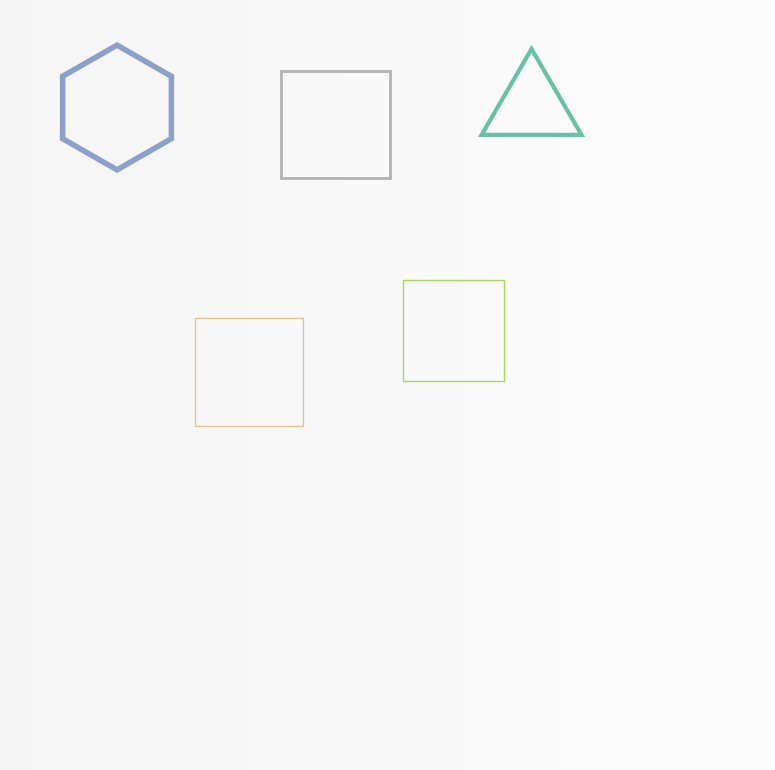[{"shape": "triangle", "thickness": 1.5, "radius": 0.37, "center": [0.686, 0.862]}, {"shape": "hexagon", "thickness": 2, "radius": 0.41, "center": [0.151, 0.86]}, {"shape": "square", "thickness": 0.5, "radius": 0.33, "center": [0.585, 0.571]}, {"shape": "square", "thickness": 0.5, "radius": 0.35, "center": [0.321, 0.517]}, {"shape": "square", "thickness": 1, "radius": 0.35, "center": [0.433, 0.838]}]